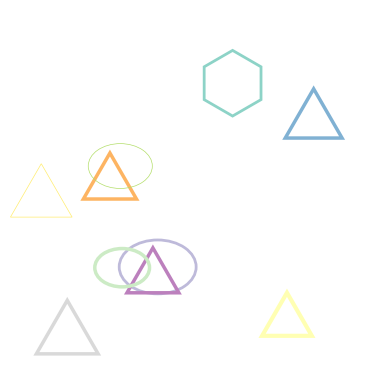[{"shape": "hexagon", "thickness": 2, "radius": 0.43, "center": [0.604, 0.784]}, {"shape": "triangle", "thickness": 3, "radius": 0.37, "center": [0.745, 0.165]}, {"shape": "oval", "thickness": 2, "radius": 0.5, "center": [0.41, 0.307]}, {"shape": "triangle", "thickness": 2.5, "radius": 0.43, "center": [0.815, 0.684]}, {"shape": "triangle", "thickness": 2.5, "radius": 0.4, "center": [0.286, 0.523]}, {"shape": "oval", "thickness": 0.5, "radius": 0.42, "center": [0.312, 0.569]}, {"shape": "triangle", "thickness": 2.5, "radius": 0.46, "center": [0.175, 0.127]}, {"shape": "triangle", "thickness": 2.5, "radius": 0.39, "center": [0.397, 0.278]}, {"shape": "oval", "thickness": 2.5, "radius": 0.36, "center": [0.317, 0.305]}, {"shape": "triangle", "thickness": 0.5, "radius": 0.46, "center": [0.107, 0.482]}]